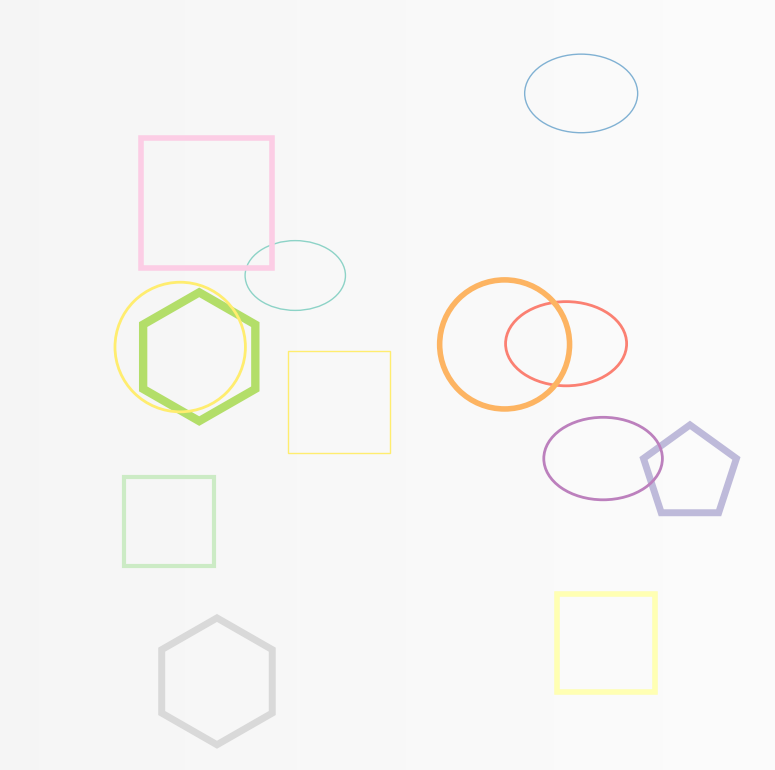[{"shape": "oval", "thickness": 0.5, "radius": 0.32, "center": [0.381, 0.642]}, {"shape": "square", "thickness": 2, "radius": 0.32, "center": [0.782, 0.165]}, {"shape": "pentagon", "thickness": 2.5, "radius": 0.32, "center": [0.89, 0.385]}, {"shape": "oval", "thickness": 1, "radius": 0.39, "center": [0.73, 0.554]}, {"shape": "oval", "thickness": 0.5, "radius": 0.36, "center": [0.75, 0.879]}, {"shape": "circle", "thickness": 2, "radius": 0.42, "center": [0.651, 0.553]}, {"shape": "hexagon", "thickness": 3, "radius": 0.42, "center": [0.257, 0.537]}, {"shape": "square", "thickness": 2, "radius": 0.42, "center": [0.266, 0.737]}, {"shape": "hexagon", "thickness": 2.5, "radius": 0.41, "center": [0.28, 0.115]}, {"shape": "oval", "thickness": 1, "radius": 0.38, "center": [0.778, 0.404]}, {"shape": "square", "thickness": 1.5, "radius": 0.29, "center": [0.218, 0.323]}, {"shape": "square", "thickness": 0.5, "radius": 0.33, "center": [0.437, 0.478]}, {"shape": "circle", "thickness": 1, "radius": 0.42, "center": [0.233, 0.549]}]